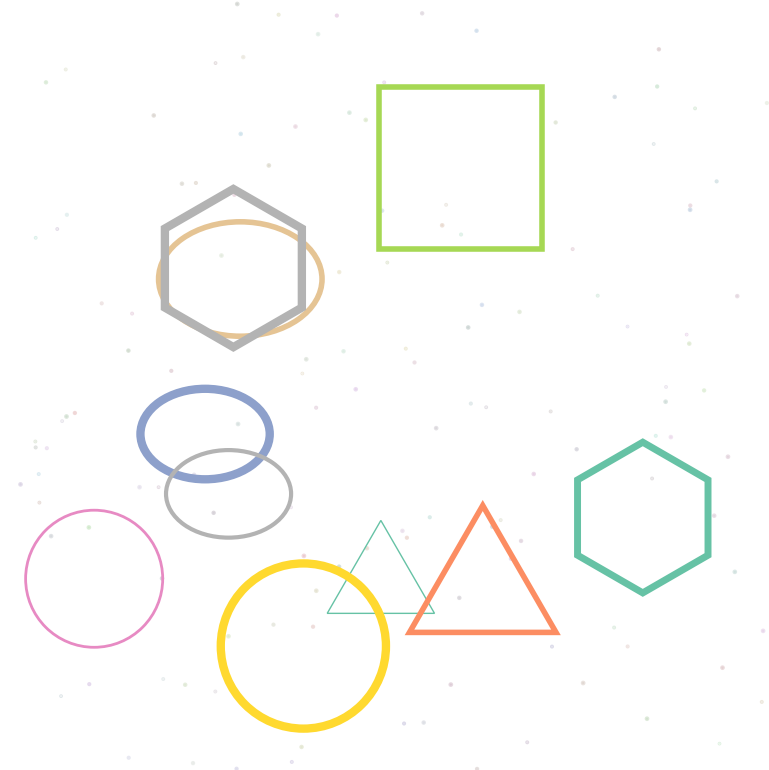[{"shape": "triangle", "thickness": 0.5, "radius": 0.4, "center": [0.495, 0.244]}, {"shape": "hexagon", "thickness": 2.5, "radius": 0.49, "center": [0.835, 0.328]}, {"shape": "triangle", "thickness": 2, "radius": 0.55, "center": [0.627, 0.234]}, {"shape": "oval", "thickness": 3, "radius": 0.42, "center": [0.266, 0.436]}, {"shape": "circle", "thickness": 1, "radius": 0.45, "center": [0.122, 0.248]}, {"shape": "square", "thickness": 2, "radius": 0.53, "center": [0.598, 0.782]}, {"shape": "circle", "thickness": 3, "radius": 0.54, "center": [0.394, 0.161]}, {"shape": "oval", "thickness": 2, "radius": 0.53, "center": [0.312, 0.638]}, {"shape": "oval", "thickness": 1.5, "radius": 0.41, "center": [0.297, 0.359]}, {"shape": "hexagon", "thickness": 3, "radius": 0.51, "center": [0.303, 0.652]}]